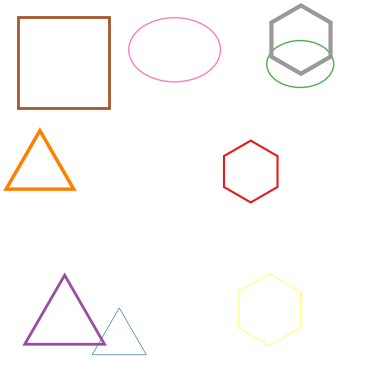[{"shape": "hexagon", "thickness": 1.5, "radius": 0.4, "center": [0.651, 0.554]}, {"shape": "triangle", "thickness": 0.5, "radius": 0.41, "center": [0.31, 0.119]}, {"shape": "oval", "thickness": 1, "radius": 0.44, "center": [0.78, 0.834]}, {"shape": "triangle", "thickness": 2, "radius": 0.6, "center": [0.168, 0.166]}, {"shape": "triangle", "thickness": 2.5, "radius": 0.51, "center": [0.104, 0.559]}, {"shape": "hexagon", "thickness": 0.5, "radius": 0.47, "center": [0.699, 0.196]}, {"shape": "square", "thickness": 2, "radius": 0.59, "center": [0.165, 0.837]}, {"shape": "oval", "thickness": 1, "radius": 0.6, "center": [0.454, 0.871]}, {"shape": "hexagon", "thickness": 3, "radius": 0.44, "center": [0.782, 0.897]}]